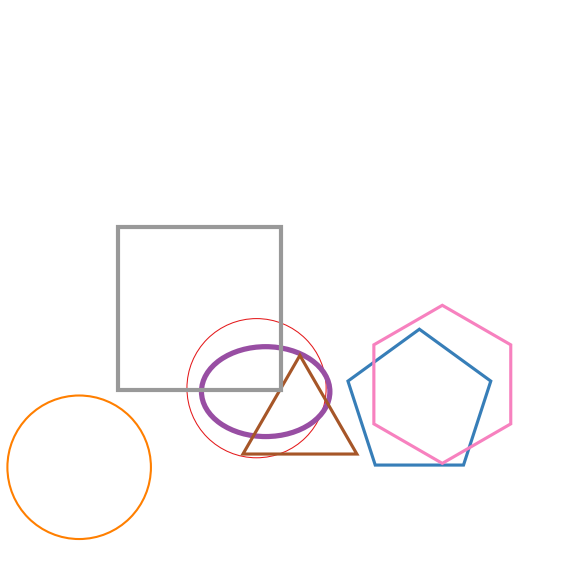[{"shape": "circle", "thickness": 0.5, "radius": 0.6, "center": [0.444, 0.327]}, {"shape": "pentagon", "thickness": 1.5, "radius": 0.65, "center": [0.726, 0.299]}, {"shape": "oval", "thickness": 2.5, "radius": 0.56, "center": [0.46, 0.321]}, {"shape": "circle", "thickness": 1, "radius": 0.62, "center": [0.137, 0.19]}, {"shape": "triangle", "thickness": 1.5, "radius": 0.57, "center": [0.519, 0.27]}, {"shape": "hexagon", "thickness": 1.5, "radius": 0.68, "center": [0.766, 0.334]}, {"shape": "square", "thickness": 2, "radius": 0.71, "center": [0.346, 0.465]}]